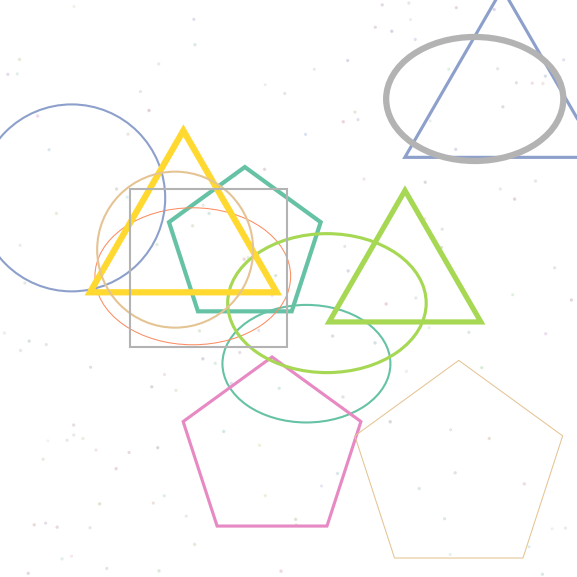[{"shape": "oval", "thickness": 1, "radius": 0.73, "center": [0.531, 0.369]}, {"shape": "pentagon", "thickness": 2, "radius": 0.69, "center": [0.424, 0.572]}, {"shape": "oval", "thickness": 0.5, "radius": 0.85, "center": [0.334, 0.521]}, {"shape": "circle", "thickness": 1, "radius": 0.81, "center": [0.124, 0.656]}, {"shape": "triangle", "thickness": 1.5, "radius": 0.97, "center": [0.87, 0.824]}, {"shape": "pentagon", "thickness": 1.5, "radius": 0.81, "center": [0.471, 0.219]}, {"shape": "oval", "thickness": 1.5, "radius": 0.86, "center": [0.566, 0.474]}, {"shape": "triangle", "thickness": 2.5, "radius": 0.76, "center": [0.701, 0.518]}, {"shape": "triangle", "thickness": 3, "radius": 0.93, "center": [0.318, 0.586]}, {"shape": "circle", "thickness": 1, "radius": 0.68, "center": [0.303, 0.567]}, {"shape": "pentagon", "thickness": 0.5, "radius": 0.95, "center": [0.794, 0.186]}, {"shape": "square", "thickness": 1, "radius": 0.68, "center": [0.361, 0.535]}, {"shape": "oval", "thickness": 3, "radius": 0.77, "center": [0.822, 0.828]}]